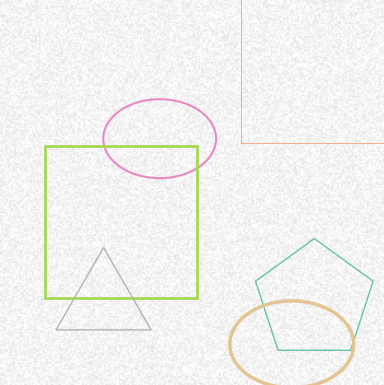[{"shape": "pentagon", "thickness": 1, "radius": 0.8, "center": [0.816, 0.22]}, {"shape": "square", "thickness": 0.5, "radius": 0.98, "center": [0.823, 0.824]}, {"shape": "oval", "thickness": 1.5, "radius": 0.73, "center": [0.415, 0.64]}, {"shape": "square", "thickness": 2, "radius": 0.99, "center": [0.314, 0.423]}, {"shape": "oval", "thickness": 2.5, "radius": 0.8, "center": [0.758, 0.106]}, {"shape": "triangle", "thickness": 1, "radius": 0.71, "center": [0.269, 0.214]}]